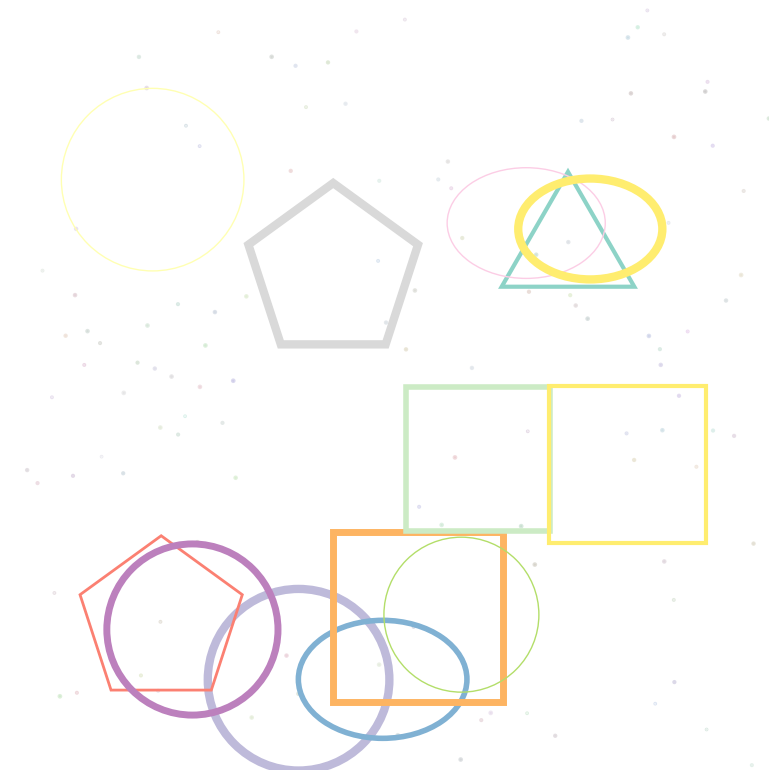[{"shape": "triangle", "thickness": 1.5, "radius": 0.5, "center": [0.738, 0.677]}, {"shape": "circle", "thickness": 0.5, "radius": 0.59, "center": [0.198, 0.767]}, {"shape": "circle", "thickness": 3, "radius": 0.59, "center": [0.388, 0.117]}, {"shape": "pentagon", "thickness": 1, "radius": 0.55, "center": [0.209, 0.193]}, {"shape": "oval", "thickness": 2, "radius": 0.55, "center": [0.497, 0.118]}, {"shape": "square", "thickness": 2.5, "radius": 0.55, "center": [0.543, 0.199]}, {"shape": "circle", "thickness": 0.5, "radius": 0.5, "center": [0.599, 0.202]}, {"shape": "oval", "thickness": 0.5, "radius": 0.51, "center": [0.683, 0.71]}, {"shape": "pentagon", "thickness": 3, "radius": 0.58, "center": [0.433, 0.646]}, {"shape": "circle", "thickness": 2.5, "radius": 0.56, "center": [0.25, 0.182]}, {"shape": "square", "thickness": 2, "radius": 0.47, "center": [0.62, 0.403]}, {"shape": "oval", "thickness": 3, "radius": 0.47, "center": [0.767, 0.703]}, {"shape": "square", "thickness": 1.5, "radius": 0.51, "center": [0.815, 0.397]}]